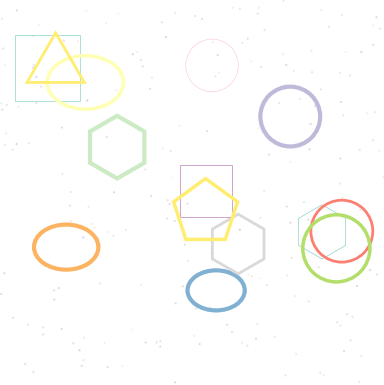[{"shape": "square", "thickness": 0.5, "radius": 0.43, "center": [0.123, 0.824]}, {"shape": "hexagon", "thickness": 0.5, "radius": 0.35, "center": [0.837, 0.398]}, {"shape": "oval", "thickness": 2.5, "radius": 0.5, "center": [0.222, 0.786]}, {"shape": "circle", "thickness": 3, "radius": 0.39, "center": [0.754, 0.697]}, {"shape": "circle", "thickness": 2, "radius": 0.4, "center": [0.888, 0.4]}, {"shape": "oval", "thickness": 3, "radius": 0.37, "center": [0.561, 0.246]}, {"shape": "oval", "thickness": 3, "radius": 0.42, "center": [0.172, 0.358]}, {"shape": "circle", "thickness": 2.5, "radius": 0.44, "center": [0.874, 0.355]}, {"shape": "circle", "thickness": 0.5, "radius": 0.34, "center": [0.551, 0.83]}, {"shape": "hexagon", "thickness": 2, "radius": 0.39, "center": [0.619, 0.366]}, {"shape": "square", "thickness": 0.5, "radius": 0.34, "center": [0.535, 0.503]}, {"shape": "hexagon", "thickness": 3, "radius": 0.41, "center": [0.304, 0.618]}, {"shape": "pentagon", "thickness": 2.5, "radius": 0.44, "center": [0.534, 0.449]}, {"shape": "triangle", "thickness": 2, "radius": 0.43, "center": [0.145, 0.829]}]